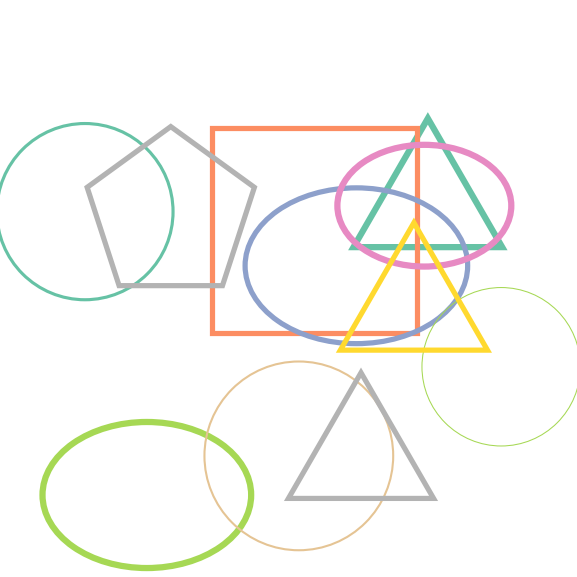[{"shape": "triangle", "thickness": 3, "radius": 0.74, "center": [0.741, 0.645]}, {"shape": "circle", "thickness": 1.5, "radius": 0.76, "center": [0.147, 0.633]}, {"shape": "square", "thickness": 2.5, "radius": 0.89, "center": [0.545, 0.6]}, {"shape": "oval", "thickness": 2.5, "radius": 0.96, "center": [0.617, 0.539]}, {"shape": "oval", "thickness": 3, "radius": 0.75, "center": [0.735, 0.643]}, {"shape": "oval", "thickness": 3, "radius": 0.9, "center": [0.254, 0.142]}, {"shape": "circle", "thickness": 0.5, "radius": 0.69, "center": [0.868, 0.364]}, {"shape": "triangle", "thickness": 2.5, "radius": 0.74, "center": [0.717, 0.466]}, {"shape": "circle", "thickness": 1, "radius": 0.82, "center": [0.517, 0.21]}, {"shape": "triangle", "thickness": 2.5, "radius": 0.73, "center": [0.625, 0.209]}, {"shape": "pentagon", "thickness": 2.5, "radius": 0.76, "center": [0.296, 0.628]}]